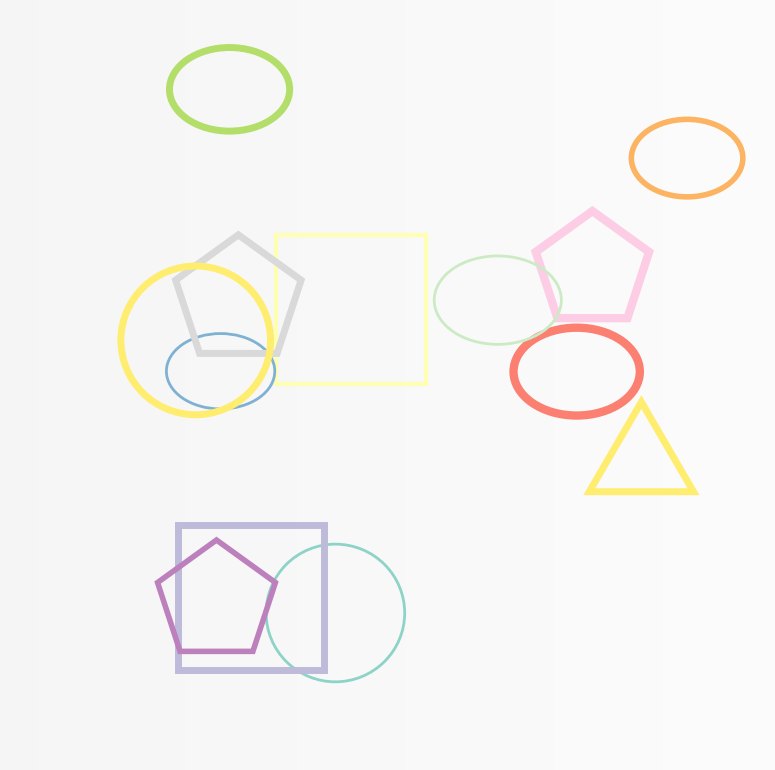[{"shape": "circle", "thickness": 1, "radius": 0.45, "center": [0.433, 0.204]}, {"shape": "square", "thickness": 1.5, "radius": 0.48, "center": [0.453, 0.598]}, {"shape": "square", "thickness": 2.5, "radius": 0.47, "center": [0.324, 0.224]}, {"shape": "oval", "thickness": 3, "radius": 0.41, "center": [0.744, 0.517]}, {"shape": "oval", "thickness": 1, "radius": 0.35, "center": [0.285, 0.518]}, {"shape": "oval", "thickness": 2, "radius": 0.36, "center": [0.887, 0.795]}, {"shape": "oval", "thickness": 2.5, "radius": 0.39, "center": [0.296, 0.884]}, {"shape": "pentagon", "thickness": 3, "radius": 0.38, "center": [0.764, 0.649]}, {"shape": "pentagon", "thickness": 2.5, "radius": 0.43, "center": [0.308, 0.61]}, {"shape": "pentagon", "thickness": 2, "radius": 0.4, "center": [0.279, 0.219]}, {"shape": "oval", "thickness": 1, "radius": 0.41, "center": [0.642, 0.61]}, {"shape": "circle", "thickness": 2.5, "radius": 0.48, "center": [0.253, 0.558]}, {"shape": "triangle", "thickness": 2.5, "radius": 0.39, "center": [0.828, 0.4]}]